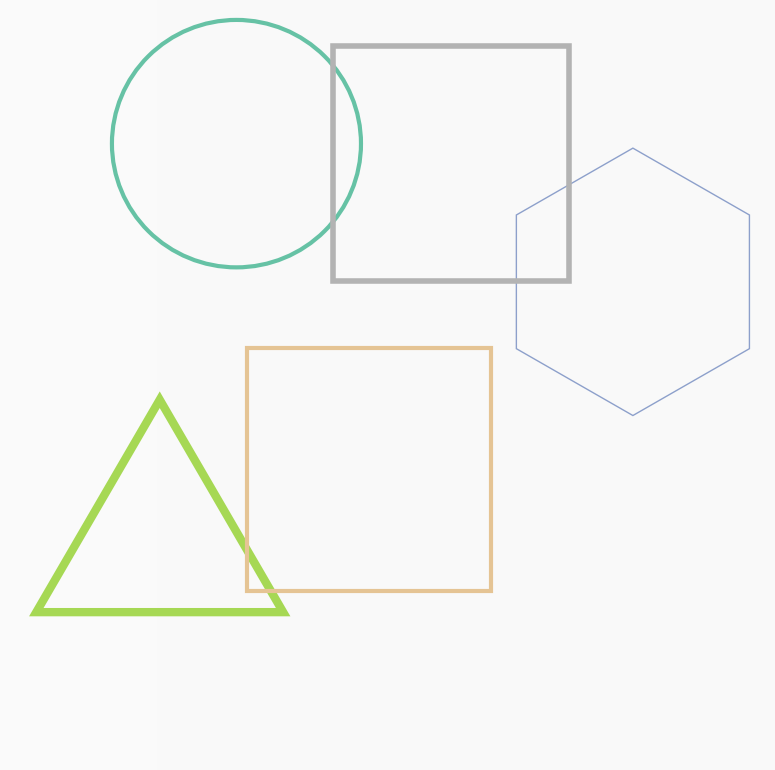[{"shape": "circle", "thickness": 1.5, "radius": 0.8, "center": [0.305, 0.813]}, {"shape": "hexagon", "thickness": 0.5, "radius": 0.87, "center": [0.817, 0.634]}, {"shape": "triangle", "thickness": 3, "radius": 0.92, "center": [0.206, 0.297]}, {"shape": "square", "thickness": 1.5, "radius": 0.79, "center": [0.476, 0.39]}, {"shape": "square", "thickness": 2, "radius": 0.76, "center": [0.582, 0.788]}]